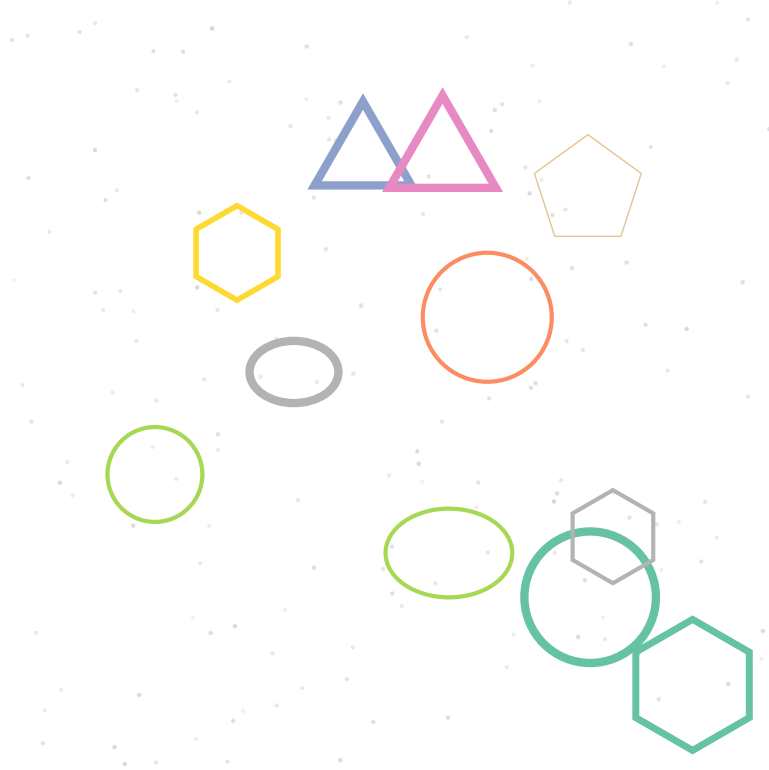[{"shape": "hexagon", "thickness": 2.5, "radius": 0.43, "center": [0.899, 0.111]}, {"shape": "circle", "thickness": 3, "radius": 0.43, "center": [0.766, 0.224]}, {"shape": "circle", "thickness": 1.5, "radius": 0.42, "center": [0.633, 0.588]}, {"shape": "triangle", "thickness": 3, "radius": 0.36, "center": [0.471, 0.796]}, {"shape": "triangle", "thickness": 3, "radius": 0.4, "center": [0.575, 0.796]}, {"shape": "circle", "thickness": 1.5, "radius": 0.31, "center": [0.201, 0.384]}, {"shape": "oval", "thickness": 1.5, "radius": 0.41, "center": [0.583, 0.282]}, {"shape": "hexagon", "thickness": 2, "radius": 0.31, "center": [0.308, 0.672]}, {"shape": "pentagon", "thickness": 0.5, "radius": 0.36, "center": [0.763, 0.752]}, {"shape": "oval", "thickness": 3, "radius": 0.29, "center": [0.382, 0.517]}, {"shape": "hexagon", "thickness": 1.5, "radius": 0.3, "center": [0.796, 0.303]}]